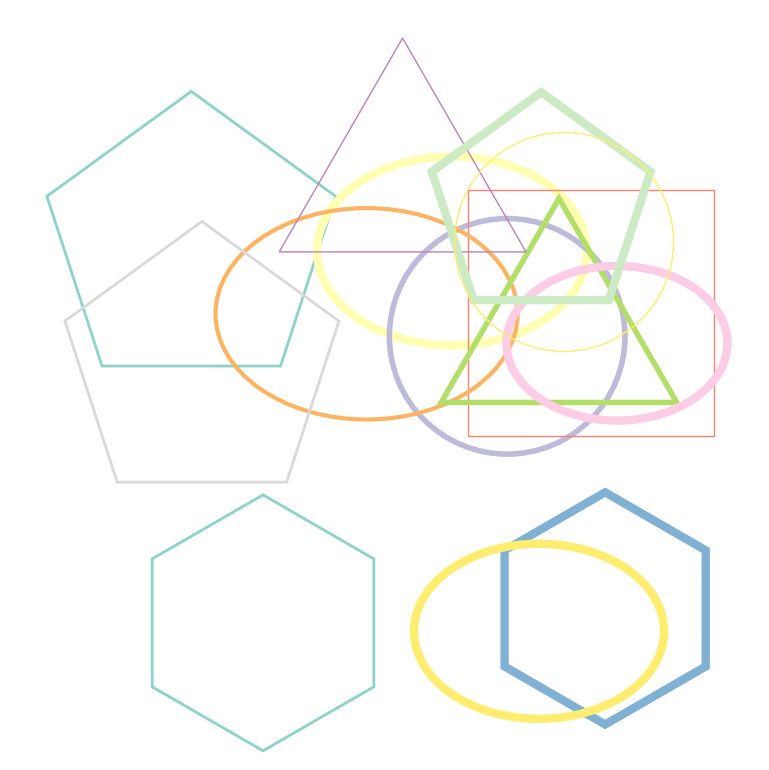[{"shape": "pentagon", "thickness": 1, "radius": 0.99, "center": [0.248, 0.684]}, {"shape": "hexagon", "thickness": 1, "radius": 0.83, "center": [0.342, 0.191]}, {"shape": "oval", "thickness": 3, "radius": 0.88, "center": [0.587, 0.674]}, {"shape": "circle", "thickness": 2, "radius": 0.76, "center": [0.659, 0.563]}, {"shape": "square", "thickness": 0.5, "radius": 0.8, "center": [0.768, 0.594]}, {"shape": "hexagon", "thickness": 3, "radius": 0.75, "center": [0.786, 0.21]}, {"shape": "oval", "thickness": 1.5, "radius": 0.98, "center": [0.476, 0.592]}, {"shape": "triangle", "thickness": 2, "radius": 0.88, "center": [0.726, 0.566]}, {"shape": "oval", "thickness": 3, "radius": 0.72, "center": [0.801, 0.554]}, {"shape": "pentagon", "thickness": 1, "radius": 0.94, "center": [0.262, 0.525]}, {"shape": "triangle", "thickness": 0.5, "radius": 0.93, "center": [0.523, 0.765]}, {"shape": "pentagon", "thickness": 3, "radius": 0.75, "center": [0.703, 0.731]}, {"shape": "circle", "thickness": 0.5, "radius": 0.71, "center": [0.733, 0.686]}, {"shape": "oval", "thickness": 3, "radius": 0.81, "center": [0.7, 0.18]}]